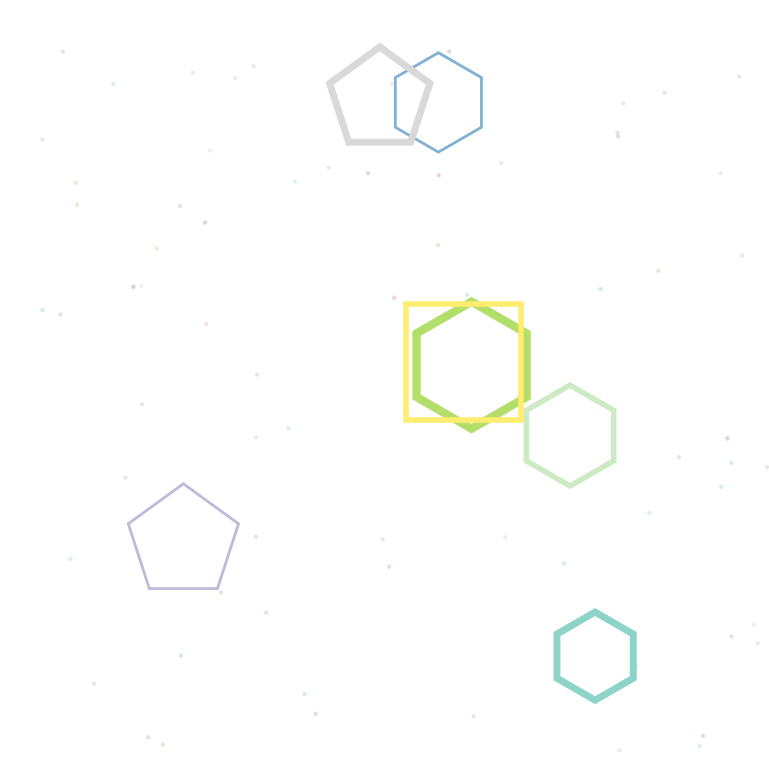[{"shape": "hexagon", "thickness": 2.5, "radius": 0.29, "center": [0.773, 0.148]}, {"shape": "pentagon", "thickness": 1, "radius": 0.38, "center": [0.238, 0.296]}, {"shape": "hexagon", "thickness": 1, "radius": 0.32, "center": [0.569, 0.867]}, {"shape": "hexagon", "thickness": 3, "radius": 0.41, "center": [0.612, 0.526]}, {"shape": "pentagon", "thickness": 2.5, "radius": 0.34, "center": [0.493, 0.871]}, {"shape": "hexagon", "thickness": 2, "radius": 0.33, "center": [0.74, 0.434]}, {"shape": "square", "thickness": 2, "radius": 0.38, "center": [0.602, 0.53]}]